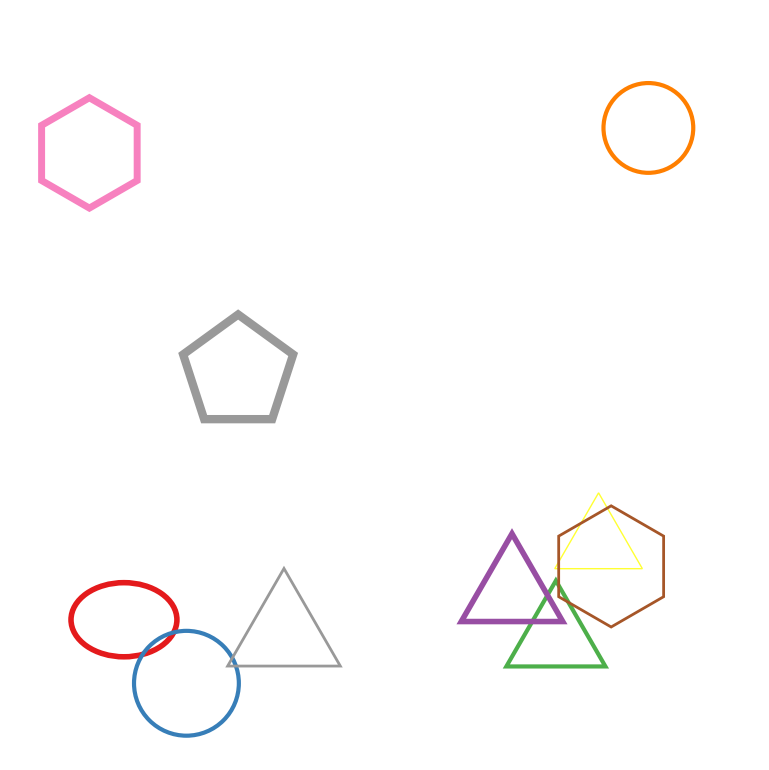[{"shape": "oval", "thickness": 2, "radius": 0.34, "center": [0.161, 0.195]}, {"shape": "circle", "thickness": 1.5, "radius": 0.34, "center": [0.242, 0.113]}, {"shape": "triangle", "thickness": 1.5, "radius": 0.37, "center": [0.722, 0.172]}, {"shape": "triangle", "thickness": 2, "radius": 0.38, "center": [0.665, 0.231]}, {"shape": "circle", "thickness": 1.5, "radius": 0.29, "center": [0.842, 0.834]}, {"shape": "triangle", "thickness": 0.5, "radius": 0.33, "center": [0.777, 0.294]}, {"shape": "hexagon", "thickness": 1, "radius": 0.39, "center": [0.794, 0.264]}, {"shape": "hexagon", "thickness": 2.5, "radius": 0.36, "center": [0.116, 0.801]}, {"shape": "triangle", "thickness": 1, "radius": 0.42, "center": [0.369, 0.177]}, {"shape": "pentagon", "thickness": 3, "radius": 0.38, "center": [0.309, 0.516]}]